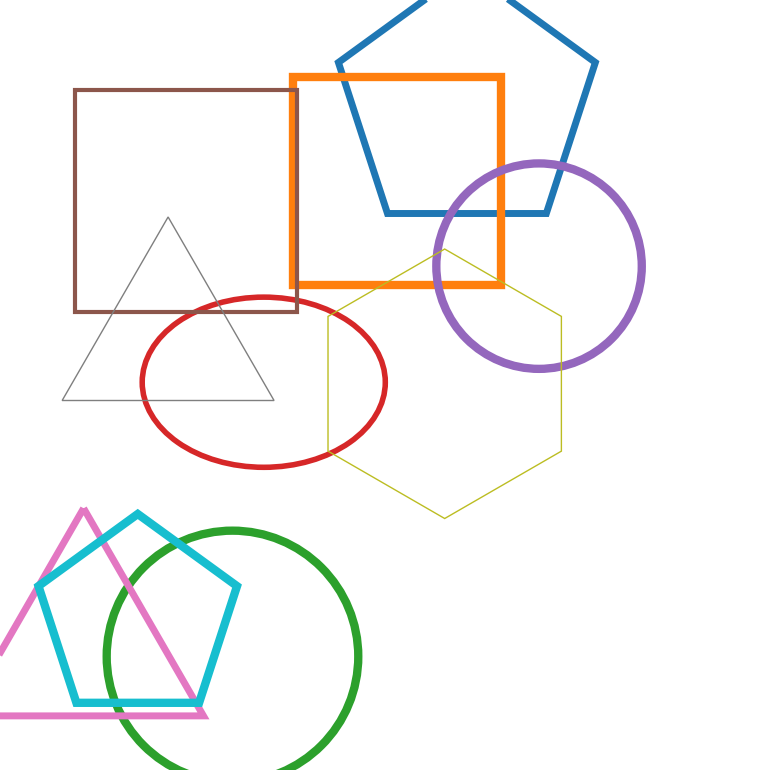[{"shape": "pentagon", "thickness": 2.5, "radius": 0.88, "center": [0.606, 0.865]}, {"shape": "square", "thickness": 3, "radius": 0.68, "center": [0.515, 0.765]}, {"shape": "circle", "thickness": 3, "radius": 0.82, "center": [0.302, 0.147]}, {"shape": "oval", "thickness": 2, "radius": 0.79, "center": [0.343, 0.504]}, {"shape": "circle", "thickness": 3, "radius": 0.67, "center": [0.7, 0.654]}, {"shape": "square", "thickness": 1.5, "radius": 0.72, "center": [0.242, 0.739]}, {"shape": "triangle", "thickness": 2.5, "radius": 0.9, "center": [0.109, 0.16]}, {"shape": "triangle", "thickness": 0.5, "radius": 0.79, "center": [0.218, 0.559]}, {"shape": "hexagon", "thickness": 0.5, "radius": 0.87, "center": [0.578, 0.502]}, {"shape": "pentagon", "thickness": 3, "radius": 0.68, "center": [0.179, 0.197]}]